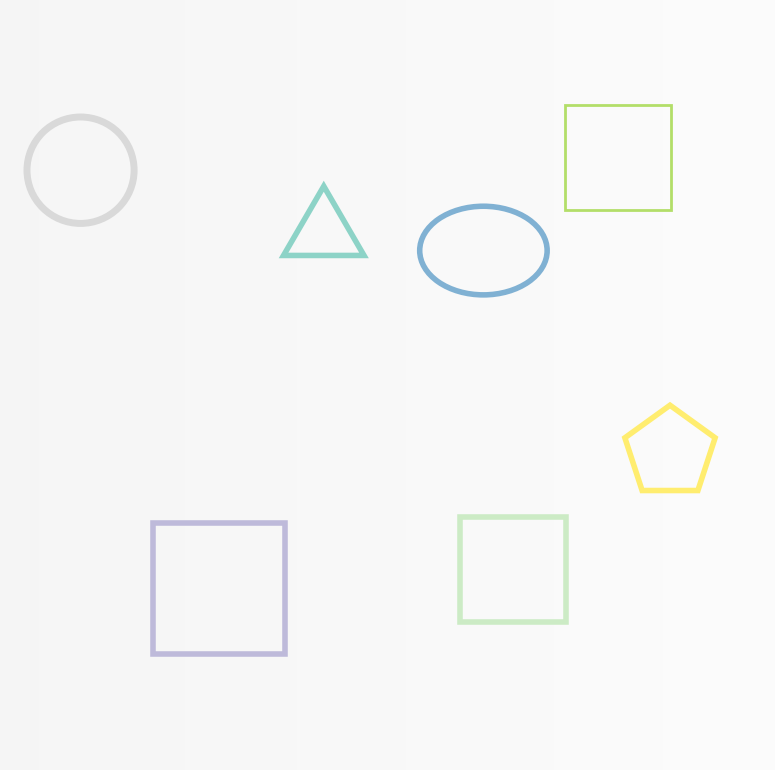[{"shape": "triangle", "thickness": 2, "radius": 0.3, "center": [0.418, 0.698]}, {"shape": "square", "thickness": 2, "radius": 0.43, "center": [0.283, 0.235]}, {"shape": "oval", "thickness": 2, "radius": 0.41, "center": [0.624, 0.675]}, {"shape": "square", "thickness": 1, "radius": 0.34, "center": [0.797, 0.796]}, {"shape": "circle", "thickness": 2.5, "radius": 0.35, "center": [0.104, 0.779]}, {"shape": "square", "thickness": 2, "radius": 0.34, "center": [0.662, 0.26]}, {"shape": "pentagon", "thickness": 2, "radius": 0.31, "center": [0.865, 0.412]}]